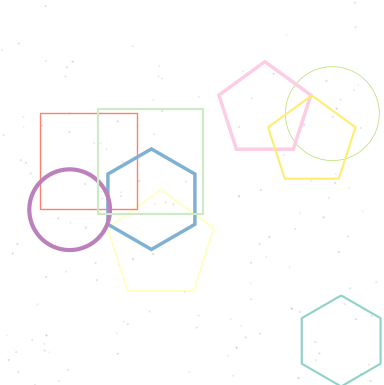[{"shape": "hexagon", "thickness": 1.5, "radius": 0.59, "center": [0.886, 0.114]}, {"shape": "pentagon", "thickness": 1, "radius": 0.73, "center": [0.417, 0.362]}, {"shape": "square", "thickness": 1, "radius": 0.63, "center": [0.229, 0.582]}, {"shape": "hexagon", "thickness": 2.5, "radius": 0.65, "center": [0.393, 0.483]}, {"shape": "circle", "thickness": 0.5, "radius": 0.61, "center": [0.863, 0.705]}, {"shape": "pentagon", "thickness": 2.5, "radius": 0.63, "center": [0.688, 0.714]}, {"shape": "circle", "thickness": 3, "radius": 0.52, "center": [0.181, 0.455]}, {"shape": "square", "thickness": 1.5, "radius": 0.68, "center": [0.391, 0.581]}, {"shape": "pentagon", "thickness": 1.5, "radius": 0.6, "center": [0.81, 0.633]}]